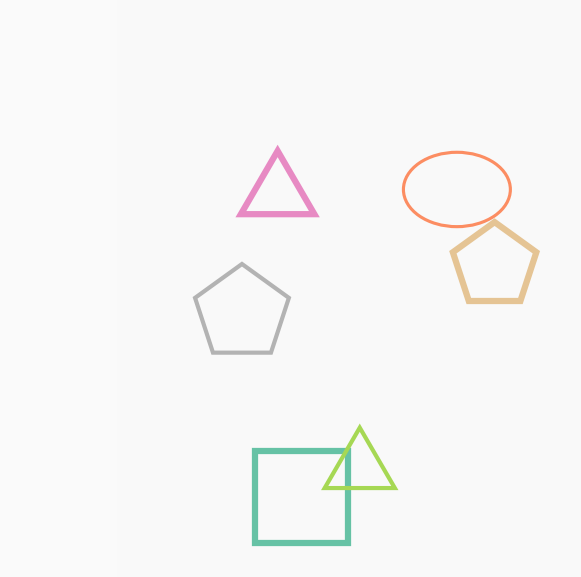[{"shape": "square", "thickness": 3, "radius": 0.4, "center": [0.518, 0.139]}, {"shape": "oval", "thickness": 1.5, "radius": 0.46, "center": [0.786, 0.671]}, {"shape": "triangle", "thickness": 3, "radius": 0.36, "center": [0.478, 0.665]}, {"shape": "triangle", "thickness": 2, "radius": 0.35, "center": [0.619, 0.189]}, {"shape": "pentagon", "thickness": 3, "radius": 0.38, "center": [0.851, 0.539]}, {"shape": "pentagon", "thickness": 2, "radius": 0.42, "center": [0.416, 0.457]}]